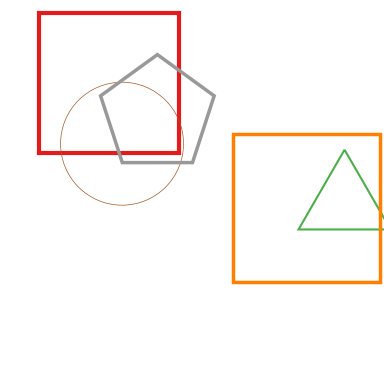[{"shape": "square", "thickness": 3, "radius": 0.91, "center": [0.282, 0.785]}, {"shape": "triangle", "thickness": 1.5, "radius": 0.69, "center": [0.895, 0.473]}, {"shape": "square", "thickness": 2.5, "radius": 0.96, "center": [0.796, 0.46]}, {"shape": "circle", "thickness": 0.5, "radius": 0.8, "center": [0.317, 0.627]}, {"shape": "pentagon", "thickness": 2.5, "radius": 0.78, "center": [0.409, 0.703]}]